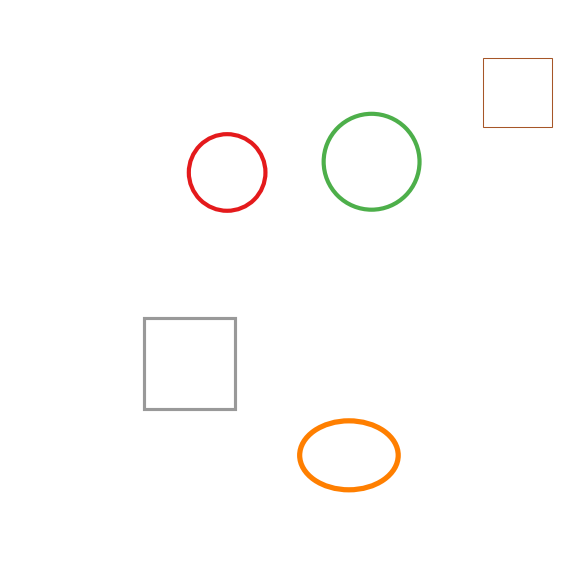[{"shape": "circle", "thickness": 2, "radius": 0.33, "center": [0.393, 0.7]}, {"shape": "circle", "thickness": 2, "radius": 0.42, "center": [0.643, 0.719]}, {"shape": "oval", "thickness": 2.5, "radius": 0.43, "center": [0.604, 0.211]}, {"shape": "square", "thickness": 0.5, "radius": 0.3, "center": [0.896, 0.838]}, {"shape": "square", "thickness": 1.5, "radius": 0.4, "center": [0.328, 0.37]}]